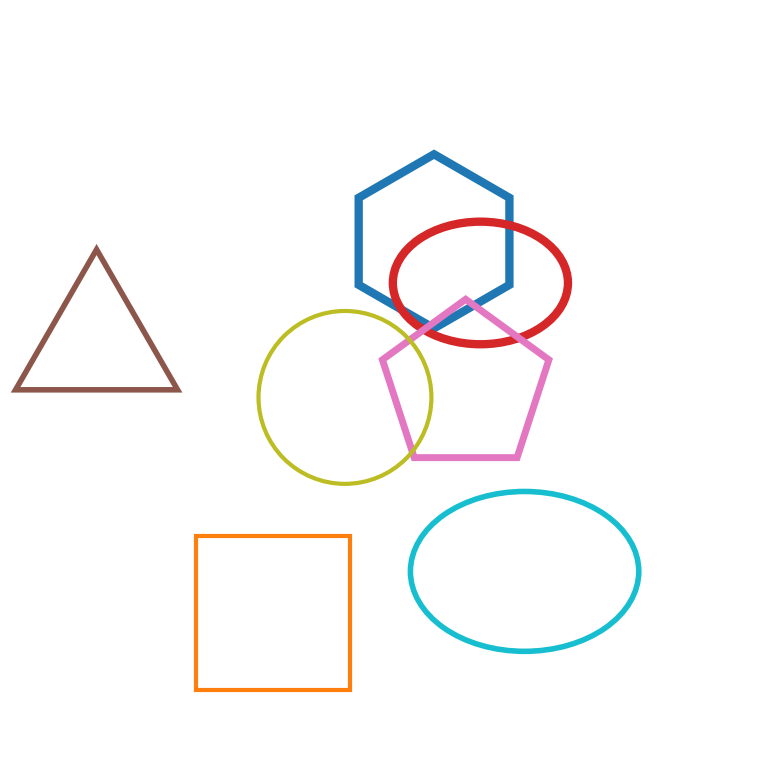[{"shape": "hexagon", "thickness": 3, "radius": 0.57, "center": [0.564, 0.687]}, {"shape": "square", "thickness": 1.5, "radius": 0.5, "center": [0.354, 0.204]}, {"shape": "oval", "thickness": 3, "radius": 0.57, "center": [0.624, 0.633]}, {"shape": "triangle", "thickness": 2, "radius": 0.61, "center": [0.125, 0.554]}, {"shape": "pentagon", "thickness": 2.5, "radius": 0.57, "center": [0.605, 0.498]}, {"shape": "circle", "thickness": 1.5, "radius": 0.56, "center": [0.448, 0.484]}, {"shape": "oval", "thickness": 2, "radius": 0.74, "center": [0.681, 0.258]}]